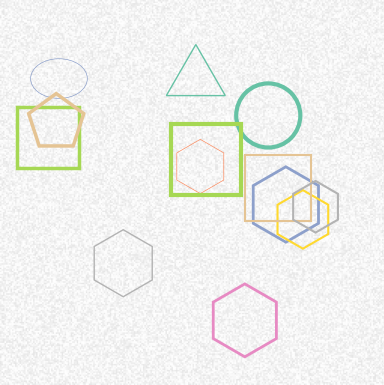[{"shape": "triangle", "thickness": 1, "radius": 0.44, "center": [0.509, 0.796]}, {"shape": "circle", "thickness": 3, "radius": 0.42, "center": [0.697, 0.7]}, {"shape": "hexagon", "thickness": 0.5, "radius": 0.35, "center": [0.52, 0.568]}, {"shape": "oval", "thickness": 0.5, "radius": 0.37, "center": [0.153, 0.796]}, {"shape": "hexagon", "thickness": 2, "radius": 0.49, "center": [0.742, 0.469]}, {"shape": "hexagon", "thickness": 2, "radius": 0.47, "center": [0.636, 0.168]}, {"shape": "square", "thickness": 2.5, "radius": 0.4, "center": [0.125, 0.643]}, {"shape": "square", "thickness": 3, "radius": 0.46, "center": [0.535, 0.586]}, {"shape": "hexagon", "thickness": 1.5, "radius": 0.38, "center": [0.787, 0.43]}, {"shape": "square", "thickness": 1.5, "radius": 0.43, "center": [0.721, 0.513]}, {"shape": "pentagon", "thickness": 2.5, "radius": 0.38, "center": [0.146, 0.682]}, {"shape": "hexagon", "thickness": 1, "radius": 0.44, "center": [0.32, 0.316]}, {"shape": "hexagon", "thickness": 1.5, "radius": 0.34, "center": [0.82, 0.463]}]